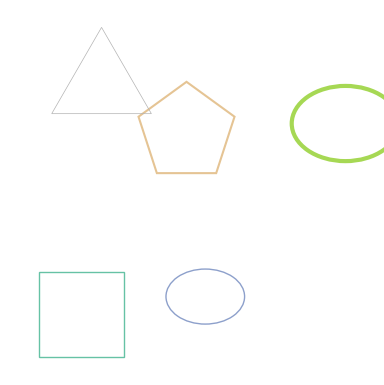[{"shape": "square", "thickness": 1, "radius": 0.55, "center": [0.212, 0.183]}, {"shape": "oval", "thickness": 1, "radius": 0.51, "center": [0.533, 0.23]}, {"shape": "oval", "thickness": 3, "radius": 0.7, "center": [0.897, 0.679]}, {"shape": "pentagon", "thickness": 1.5, "radius": 0.66, "center": [0.484, 0.656]}, {"shape": "triangle", "thickness": 0.5, "radius": 0.75, "center": [0.264, 0.779]}]